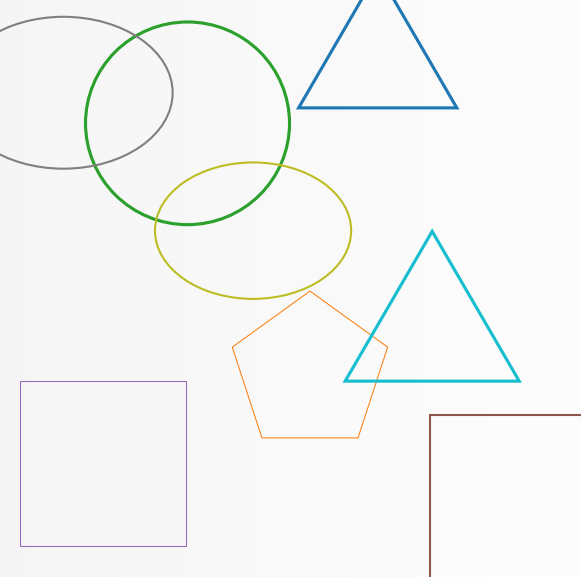[{"shape": "triangle", "thickness": 1.5, "radius": 0.79, "center": [0.65, 0.891]}, {"shape": "pentagon", "thickness": 0.5, "radius": 0.7, "center": [0.533, 0.355]}, {"shape": "circle", "thickness": 1.5, "radius": 0.88, "center": [0.323, 0.786]}, {"shape": "square", "thickness": 0.5, "radius": 0.72, "center": [0.178, 0.197]}, {"shape": "square", "thickness": 1, "radius": 0.75, "center": [0.89, 0.131]}, {"shape": "oval", "thickness": 1, "radius": 0.94, "center": [0.109, 0.839]}, {"shape": "oval", "thickness": 1, "radius": 0.84, "center": [0.435, 0.6]}, {"shape": "triangle", "thickness": 1.5, "radius": 0.86, "center": [0.744, 0.426]}]